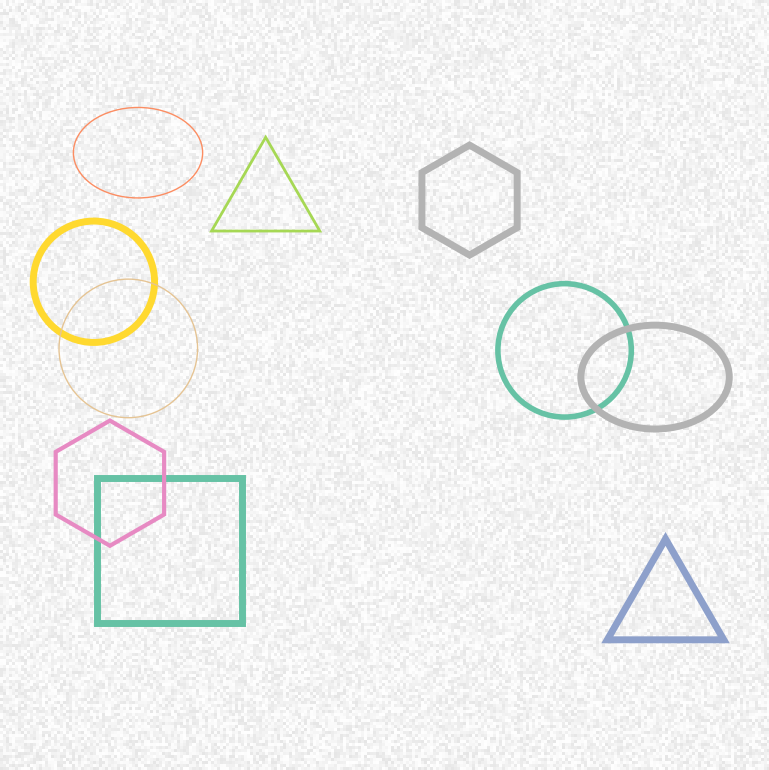[{"shape": "square", "thickness": 2.5, "radius": 0.47, "center": [0.22, 0.285]}, {"shape": "circle", "thickness": 2, "radius": 0.43, "center": [0.733, 0.545]}, {"shape": "oval", "thickness": 0.5, "radius": 0.42, "center": [0.179, 0.802]}, {"shape": "triangle", "thickness": 2.5, "radius": 0.44, "center": [0.864, 0.213]}, {"shape": "hexagon", "thickness": 1.5, "radius": 0.41, "center": [0.143, 0.372]}, {"shape": "triangle", "thickness": 1, "radius": 0.41, "center": [0.345, 0.741]}, {"shape": "circle", "thickness": 2.5, "radius": 0.39, "center": [0.122, 0.634]}, {"shape": "circle", "thickness": 0.5, "radius": 0.45, "center": [0.167, 0.548]}, {"shape": "oval", "thickness": 2.5, "radius": 0.48, "center": [0.851, 0.51]}, {"shape": "hexagon", "thickness": 2.5, "radius": 0.36, "center": [0.61, 0.74]}]